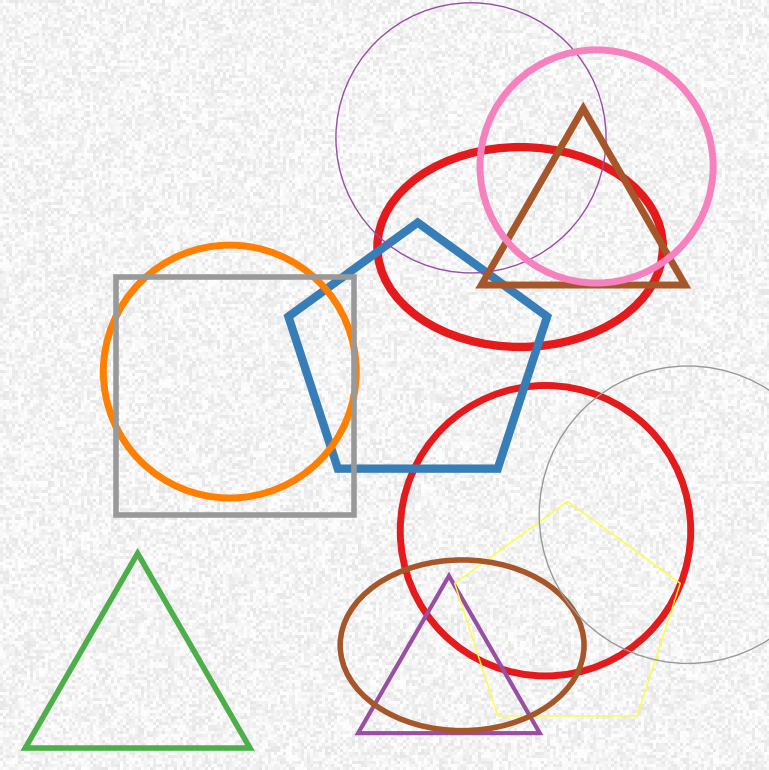[{"shape": "oval", "thickness": 3, "radius": 0.93, "center": [0.676, 0.679]}, {"shape": "circle", "thickness": 2.5, "radius": 0.94, "center": [0.708, 0.311]}, {"shape": "pentagon", "thickness": 3, "radius": 0.88, "center": [0.543, 0.534]}, {"shape": "triangle", "thickness": 2, "radius": 0.84, "center": [0.179, 0.113]}, {"shape": "triangle", "thickness": 1.5, "radius": 0.68, "center": [0.583, 0.116]}, {"shape": "circle", "thickness": 0.5, "radius": 0.88, "center": [0.612, 0.821]}, {"shape": "circle", "thickness": 2.5, "radius": 0.82, "center": [0.298, 0.517]}, {"shape": "pentagon", "thickness": 0.5, "radius": 0.77, "center": [0.737, 0.195]}, {"shape": "triangle", "thickness": 2.5, "radius": 0.76, "center": [0.757, 0.706]}, {"shape": "oval", "thickness": 2, "radius": 0.79, "center": [0.6, 0.162]}, {"shape": "circle", "thickness": 2.5, "radius": 0.76, "center": [0.775, 0.784]}, {"shape": "circle", "thickness": 0.5, "radius": 0.97, "center": [0.893, 0.332]}, {"shape": "square", "thickness": 2, "radius": 0.77, "center": [0.306, 0.486]}]